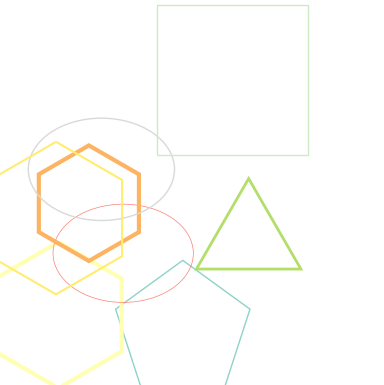[{"shape": "pentagon", "thickness": 1, "radius": 0.92, "center": [0.475, 0.14]}, {"shape": "hexagon", "thickness": 3, "radius": 0.95, "center": [0.152, 0.182]}, {"shape": "oval", "thickness": 0.5, "radius": 0.91, "center": [0.32, 0.342]}, {"shape": "hexagon", "thickness": 3, "radius": 0.75, "center": [0.231, 0.472]}, {"shape": "triangle", "thickness": 2, "radius": 0.78, "center": [0.646, 0.379]}, {"shape": "oval", "thickness": 1, "radius": 0.95, "center": [0.263, 0.56]}, {"shape": "square", "thickness": 1, "radius": 0.98, "center": [0.604, 0.792]}, {"shape": "hexagon", "thickness": 1.5, "radius": 0.99, "center": [0.146, 0.434]}]